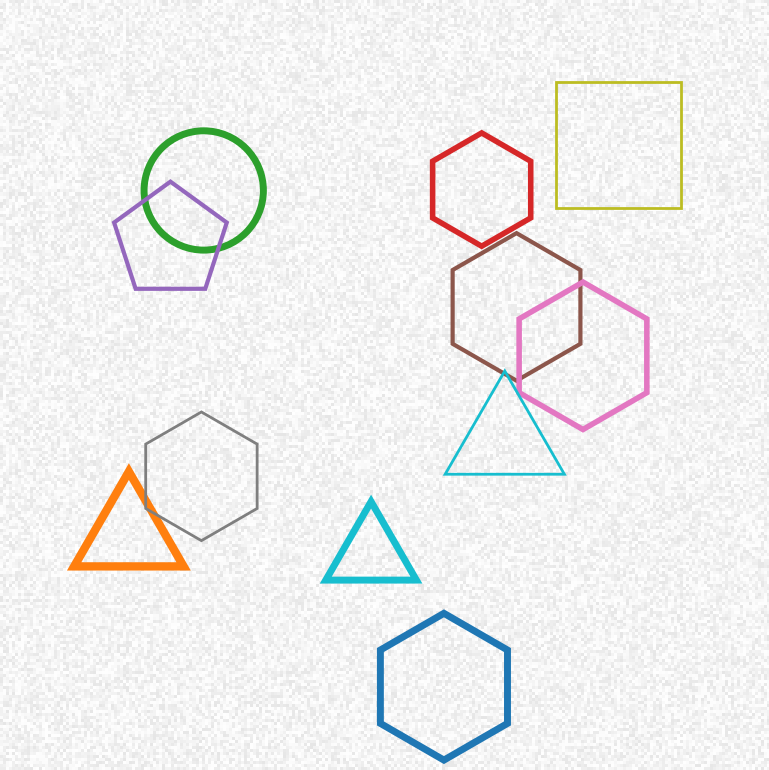[{"shape": "hexagon", "thickness": 2.5, "radius": 0.48, "center": [0.577, 0.108]}, {"shape": "triangle", "thickness": 3, "radius": 0.41, "center": [0.167, 0.305]}, {"shape": "circle", "thickness": 2.5, "radius": 0.39, "center": [0.265, 0.753]}, {"shape": "hexagon", "thickness": 2, "radius": 0.37, "center": [0.626, 0.754]}, {"shape": "pentagon", "thickness": 1.5, "radius": 0.38, "center": [0.221, 0.687]}, {"shape": "hexagon", "thickness": 1.5, "radius": 0.48, "center": [0.671, 0.601]}, {"shape": "hexagon", "thickness": 2, "radius": 0.48, "center": [0.757, 0.538]}, {"shape": "hexagon", "thickness": 1, "radius": 0.42, "center": [0.262, 0.381]}, {"shape": "square", "thickness": 1, "radius": 0.41, "center": [0.803, 0.812]}, {"shape": "triangle", "thickness": 1, "radius": 0.45, "center": [0.656, 0.429]}, {"shape": "triangle", "thickness": 2.5, "radius": 0.34, "center": [0.482, 0.281]}]